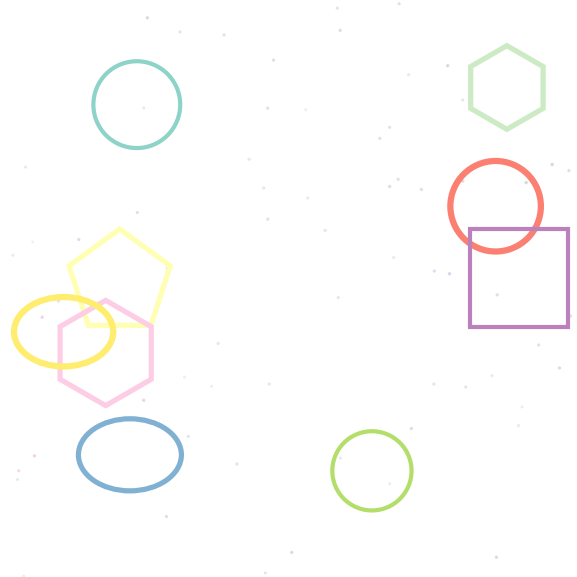[{"shape": "circle", "thickness": 2, "radius": 0.38, "center": [0.237, 0.818]}, {"shape": "pentagon", "thickness": 2.5, "radius": 0.46, "center": [0.207, 0.51]}, {"shape": "circle", "thickness": 3, "radius": 0.39, "center": [0.858, 0.642]}, {"shape": "oval", "thickness": 2.5, "radius": 0.45, "center": [0.225, 0.212]}, {"shape": "circle", "thickness": 2, "radius": 0.34, "center": [0.644, 0.184]}, {"shape": "hexagon", "thickness": 2.5, "radius": 0.46, "center": [0.183, 0.388]}, {"shape": "square", "thickness": 2, "radius": 0.42, "center": [0.898, 0.518]}, {"shape": "hexagon", "thickness": 2.5, "radius": 0.36, "center": [0.878, 0.848]}, {"shape": "oval", "thickness": 3, "radius": 0.43, "center": [0.11, 0.425]}]